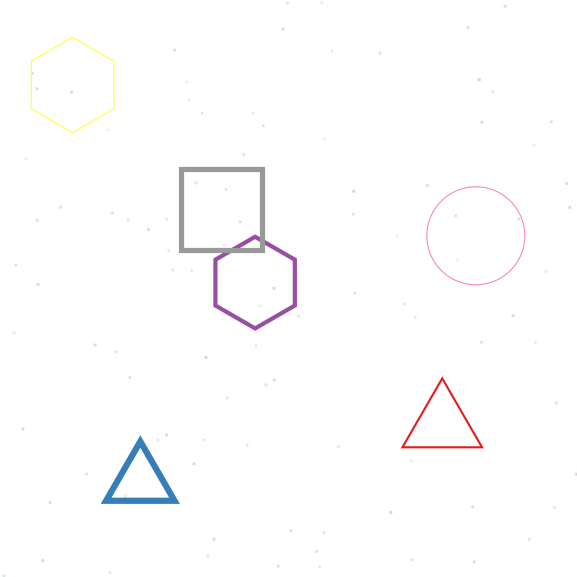[{"shape": "triangle", "thickness": 1, "radius": 0.4, "center": [0.766, 0.264]}, {"shape": "triangle", "thickness": 3, "radius": 0.34, "center": [0.243, 0.166]}, {"shape": "hexagon", "thickness": 2, "radius": 0.4, "center": [0.442, 0.51]}, {"shape": "hexagon", "thickness": 0.5, "radius": 0.41, "center": [0.126, 0.852]}, {"shape": "circle", "thickness": 0.5, "radius": 0.42, "center": [0.824, 0.591]}, {"shape": "square", "thickness": 2.5, "radius": 0.35, "center": [0.384, 0.636]}]